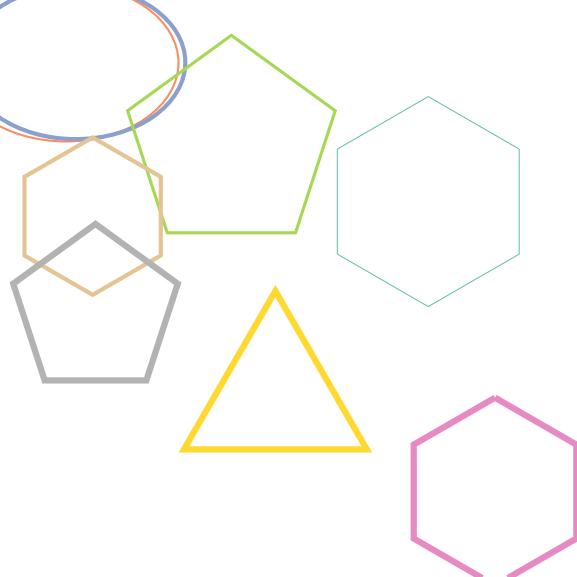[{"shape": "hexagon", "thickness": 0.5, "radius": 0.91, "center": [0.742, 0.65]}, {"shape": "oval", "thickness": 1, "radius": 0.97, "center": [0.114, 0.89]}, {"shape": "oval", "thickness": 2, "radius": 0.95, "center": [0.131, 0.891]}, {"shape": "hexagon", "thickness": 3, "radius": 0.81, "center": [0.857, 0.148]}, {"shape": "pentagon", "thickness": 1.5, "radius": 0.94, "center": [0.401, 0.749]}, {"shape": "triangle", "thickness": 3, "radius": 0.91, "center": [0.477, 0.312]}, {"shape": "hexagon", "thickness": 2, "radius": 0.68, "center": [0.16, 0.625]}, {"shape": "pentagon", "thickness": 3, "radius": 0.75, "center": [0.165, 0.462]}]